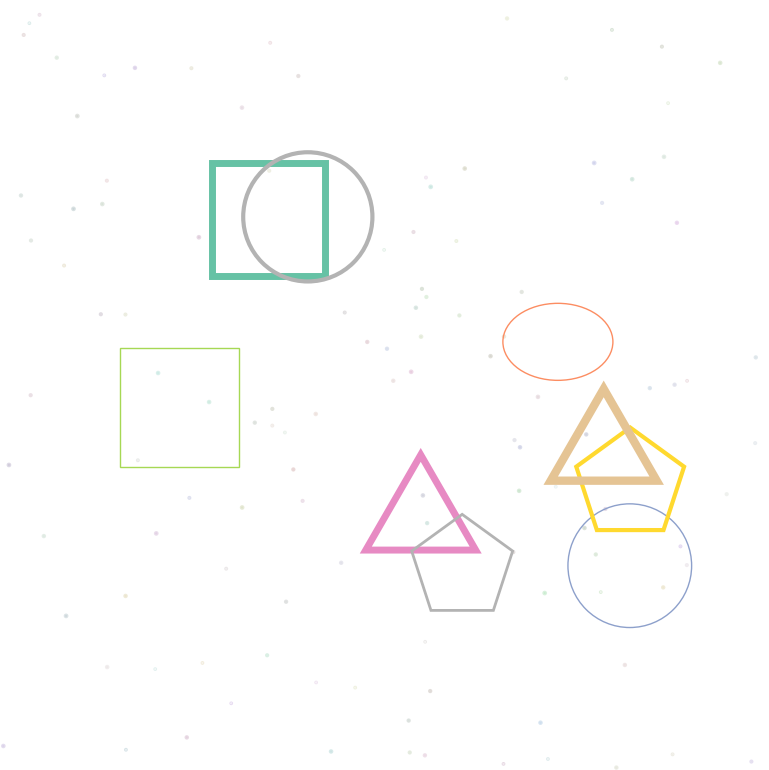[{"shape": "square", "thickness": 2.5, "radius": 0.37, "center": [0.349, 0.715]}, {"shape": "oval", "thickness": 0.5, "radius": 0.36, "center": [0.725, 0.556]}, {"shape": "circle", "thickness": 0.5, "radius": 0.4, "center": [0.818, 0.265]}, {"shape": "triangle", "thickness": 2.5, "radius": 0.41, "center": [0.546, 0.327]}, {"shape": "square", "thickness": 0.5, "radius": 0.39, "center": [0.233, 0.471]}, {"shape": "pentagon", "thickness": 1.5, "radius": 0.37, "center": [0.818, 0.371]}, {"shape": "triangle", "thickness": 3, "radius": 0.4, "center": [0.784, 0.415]}, {"shape": "pentagon", "thickness": 1, "radius": 0.34, "center": [0.6, 0.263]}, {"shape": "circle", "thickness": 1.5, "radius": 0.42, "center": [0.4, 0.718]}]